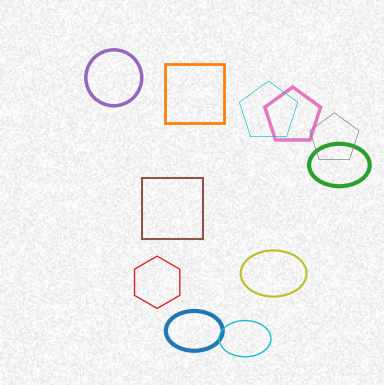[{"shape": "oval", "thickness": 3, "radius": 0.37, "center": [0.505, 0.141]}, {"shape": "square", "thickness": 2, "radius": 0.38, "center": [0.506, 0.758]}, {"shape": "oval", "thickness": 3, "radius": 0.39, "center": [0.882, 0.571]}, {"shape": "hexagon", "thickness": 1, "radius": 0.34, "center": [0.408, 0.267]}, {"shape": "circle", "thickness": 2.5, "radius": 0.36, "center": [0.296, 0.798]}, {"shape": "square", "thickness": 1.5, "radius": 0.4, "center": [0.448, 0.457]}, {"shape": "pentagon", "thickness": 2.5, "radius": 0.38, "center": [0.76, 0.698]}, {"shape": "pentagon", "thickness": 0.5, "radius": 0.34, "center": [0.868, 0.64]}, {"shape": "oval", "thickness": 1.5, "radius": 0.43, "center": [0.711, 0.29]}, {"shape": "oval", "thickness": 1, "radius": 0.34, "center": [0.636, 0.12]}, {"shape": "pentagon", "thickness": 0.5, "radius": 0.4, "center": [0.698, 0.71]}]